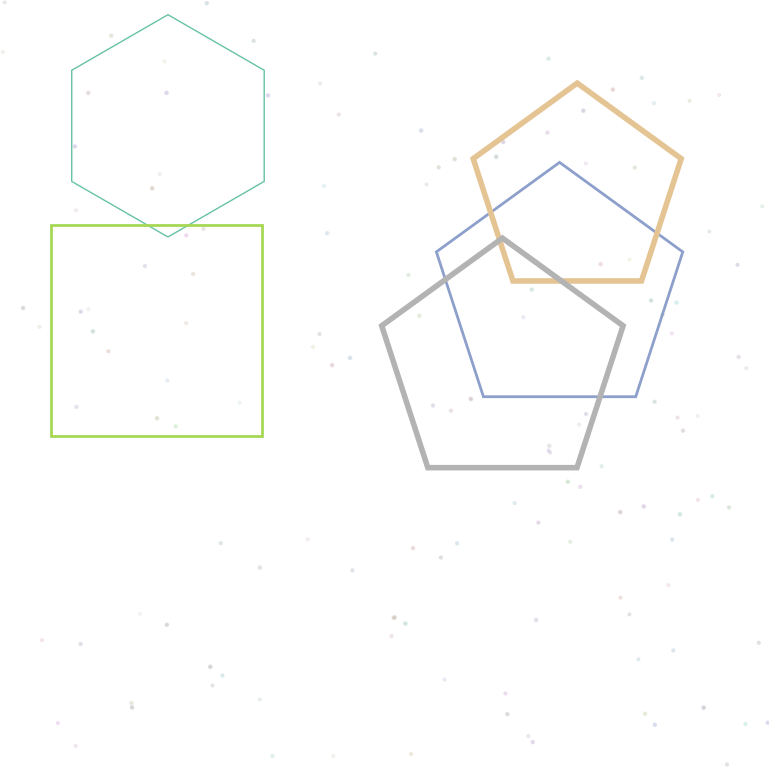[{"shape": "hexagon", "thickness": 0.5, "radius": 0.72, "center": [0.218, 0.837]}, {"shape": "pentagon", "thickness": 1, "radius": 0.84, "center": [0.727, 0.621]}, {"shape": "square", "thickness": 1, "radius": 0.68, "center": [0.204, 0.57]}, {"shape": "pentagon", "thickness": 2, "radius": 0.71, "center": [0.75, 0.75]}, {"shape": "pentagon", "thickness": 2, "radius": 0.82, "center": [0.652, 0.526]}]